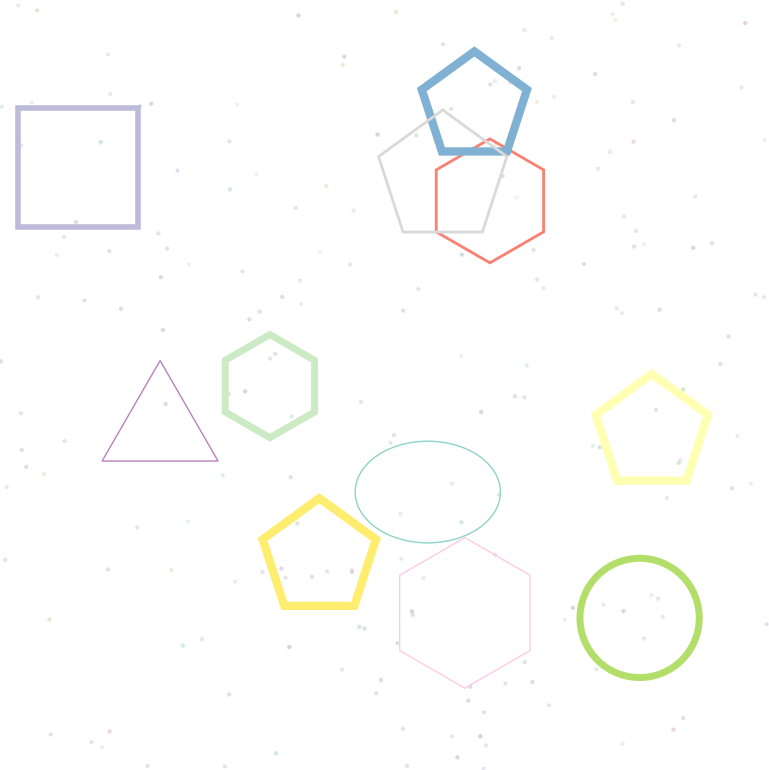[{"shape": "oval", "thickness": 0.5, "radius": 0.47, "center": [0.556, 0.361]}, {"shape": "pentagon", "thickness": 3, "radius": 0.38, "center": [0.846, 0.438]}, {"shape": "square", "thickness": 2, "radius": 0.39, "center": [0.101, 0.783]}, {"shape": "hexagon", "thickness": 1, "radius": 0.4, "center": [0.636, 0.739]}, {"shape": "pentagon", "thickness": 3, "radius": 0.36, "center": [0.616, 0.861]}, {"shape": "circle", "thickness": 2.5, "radius": 0.39, "center": [0.831, 0.198]}, {"shape": "hexagon", "thickness": 0.5, "radius": 0.49, "center": [0.604, 0.204]}, {"shape": "pentagon", "thickness": 1, "radius": 0.44, "center": [0.575, 0.77]}, {"shape": "triangle", "thickness": 0.5, "radius": 0.43, "center": [0.208, 0.445]}, {"shape": "hexagon", "thickness": 2.5, "radius": 0.34, "center": [0.35, 0.499]}, {"shape": "pentagon", "thickness": 3, "radius": 0.39, "center": [0.415, 0.276]}]